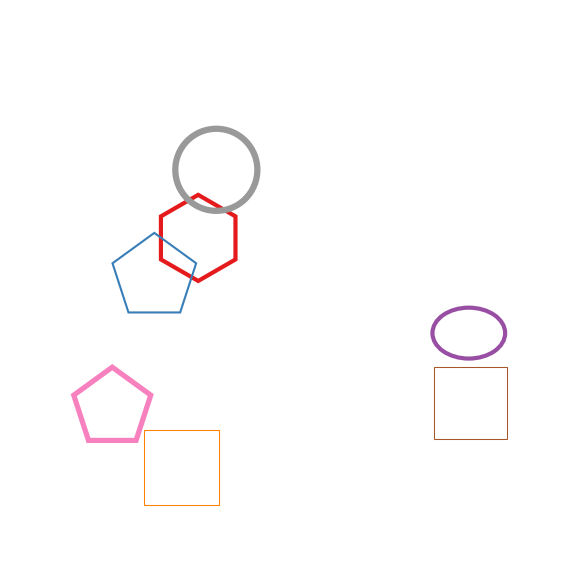[{"shape": "hexagon", "thickness": 2, "radius": 0.37, "center": [0.343, 0.587]}, {"shape": "pentagon", "thickness": 1, "radius": 0.38, "center": [0.267, 0.52]}, {"shape": "oval", "thickness": 2, "radius": 0.31, "center": [0.812, 0.422]}, {"shape": "square", "thickness": 0.5, "radius": 0.33, "center": [0.314, 0.19]}, {"shape": "square", "thickness": 0.5, "radius": 0.31, "center": [0.814, 0.301]}, {"shape": "pentagon", "thickness": 2.5, "radius": 0.35, "center": [0.194, 0.293]}, {"shape": "circle", "thickness": 3, "radius": 0.36, "center": [0.375, 0.705]}]